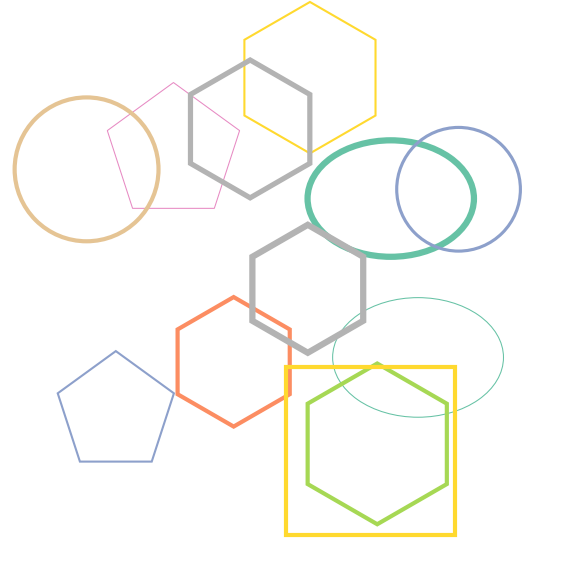[{"shape": "oval", "thickness": 0.5, "radius": 0.74, "center": [0.724, 0.38]}, {"shape": "oval", "thickness": 3, "radius": 0.72, "center": [0.677, 0.655]}, {"shape": "hexagon", "thickness": 2, "radius": 0.56, "center": [0.405, 0.373]}, {"shape": "pentagon", "thickness": 1, "radius": 0.53, "center": [0.201, 0.285]}, {"shape": "circle", "thickness": 1.5, "radius": 0.54, "center": [0.794, 0.671]}, {"shape": "pentagon", "thickness": 0.5, "radius": 0.6, "center": [0.3, 0.736]}, {"shape": "hexagon", "thickness": 2, "radius": 0.7, "center": [0.653, 0.231]}, {"shape": "hexagon", "thickness": 1, "radius": 0.66, "center": [0.537, 0.865]}, {"shape": "square", "thickness": 2, "radius": 0.73, "center": [0.641, 0.218]}, {"shape": "circle", "thickness": 2, "radius": 0.62, "center": [0.15, 0.706]}, {"shape": "hexagon", "thickness": 2.5, "radius": 0.6, "center": [0.433, 0.776]}, {"shape": "hexagon", "thickness": 3, "radius": 0.55, "center": [0.533, 0.499]}]